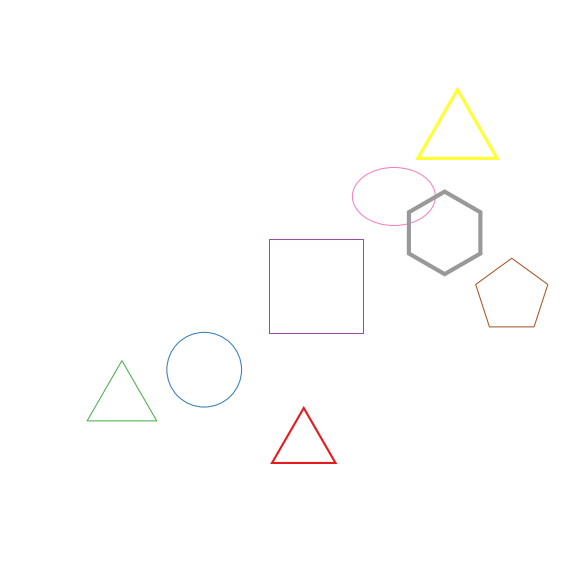[{"shape": "triangle", "thickness": 1, "radius": 0.32, "center": [0.526, 0.229]}, {"shape": "circle", "thickness": 0.5, "radius": 0.32, "center": [0.354, 0.359]}, {"shape": "triangle", "thickness": 0.5, "radius": 0.35, "center": [0.211, 0.305]}, {"shape": "square", "thickness": 0.5, "radius": 0.41, "center": [0.547, 0.503]}, {"shape": "triangle", "thickness": 1.5, "radius": 0.4, "center": [0.792, 0.765]}, {"shape": "pentagon", "thickness": 0.5, "radius": 0.33, "center": [0.886, 0.486]}, {"shape": "oval", "thickness": 0.5, "radius": 0.36, "center": [0.682, 0.659]}, {"shape": "hexagon", "thickness": 2, "radius": 0.36, "center": [0.77, 0.596]}]